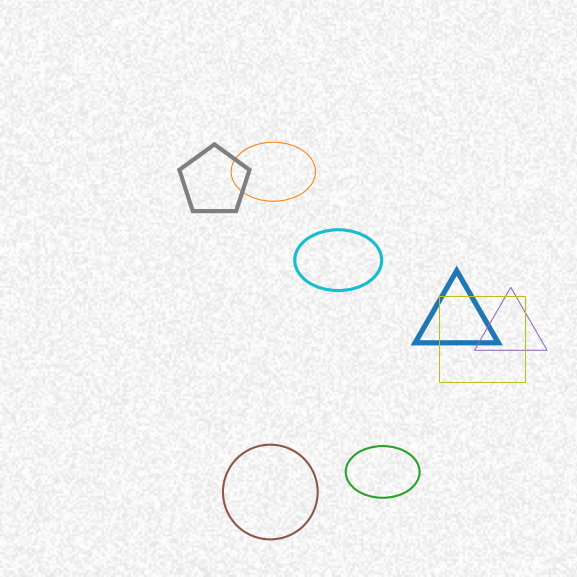[{"shape": "triangle", "thickness": 2.5, "radius": 0.42, "center": [0.791, 0.447]}, {"shape": "oval", "thickness": 0.5, "radius": 0.37, "center": [0.473, 0.702]}, {"shape": "oval", "thickness": 1, "radius": 0.32, "center": [0.663, 0.182]}, {"shape": "triangle", "thickness": 0.5, "radius": 0.36, "center": [0.884, 0.429]}, {"shape": "circle", "thickness": 1, "radius": 0.41, "center": [0.468, 0.147]}, {"shape": "pentagon", "thickness": 2, "radius": 0.32, "center": [0.371, 0.685]}, {"shape": "square", "thickness": 0.5, "radius": 0.37, "center": [0.834, 0.413]}, {"shape": "oval", "thickness": 1.5, "radius": 0.38, "center": [0.586, 0.549]}]